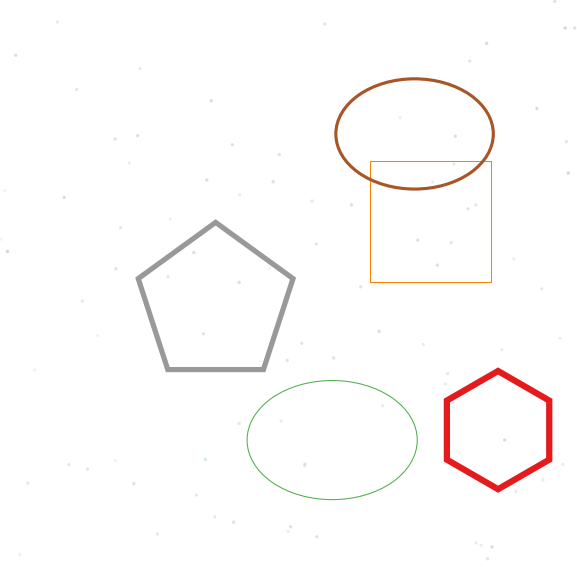[{"shape": "hexagon", "thickness": 3, "radius": 0.51, "center": [0.862, 0.254]}, {"shape": "oval", "thickness": 0.5, "radius": 0.74, "center": [0.575, 0.237]}, {"shape": "square", "thickness": 0.5, "radius": 0.52, "center": [0.745, 0.615]}, {"shape": "oval", "thickness": 1.5, "radius": 0.68, "center": [0.718, 0.767]}, {"shape": "pentagon", "thickness": 2.5, "radius": 0.7, "center": [0.373, 0.473]}]